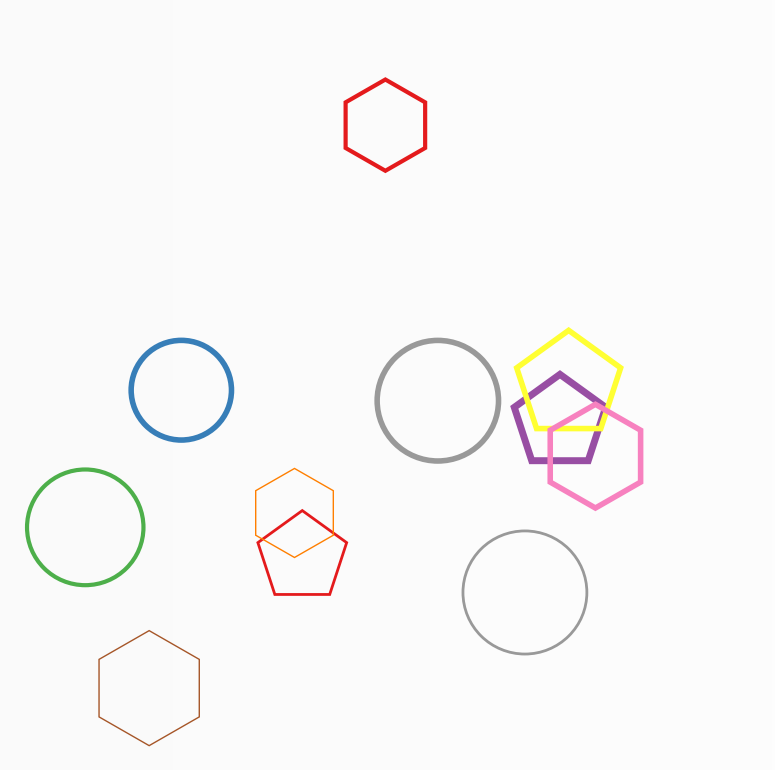[{"shape": "hexagon", "thickness": 1.5, "radius": 0.3, "center": [0.497, 0.837]}, {"shape": "pentagon", "thickness": 1, "radius": 0.3, "center": [0.39, 0.277]}, {"shape": "circle", "thickness": 2, "radius": 0.32, "center": [0.234, 0.493]}, {"shape": "circle", "thickness": 1.5, "radius": 0.38, "center": [0.11, 0.315]}, {"shape": "pentagon", "thickness": 2.5, "radius": 0.31, "center": [0.723, 0.452]}, {"shape": "hexagon", "thickness": 0.5, "radius": 0.29, "center": [0.38, 0.334]}, {"shape": "pentagon", "thickness": 2, "radius": 0.35, "center": [0.734, 0.5]}, {"shape": "hexagon", "thickness": 0.5, "radius": 0.37, "center": [0.192, 0.106]}, {"shape": "hexagon", "thickness": 2, "radius": 0.34, "center": [0.768, 0.408]}, {"shape": "circle", "thickness": 2, "radius": 0.39, "center": [0.565, 0.48]}, {"shape": "circle", "thickness": 1, "radius": 0.4, "center": [0.677, 0.231]}]